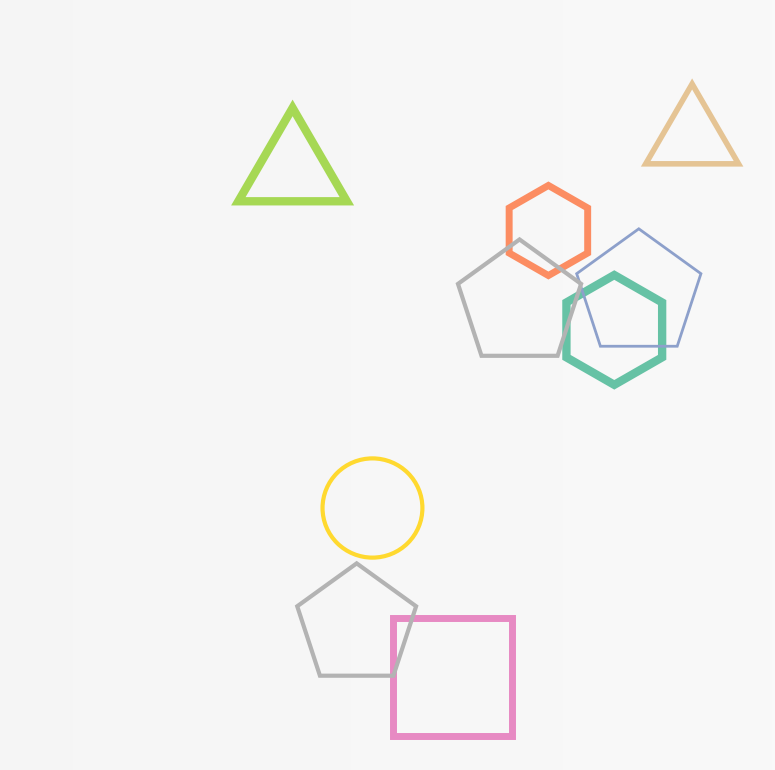[{"shape": "hexagon", "thickness": 3, "radius": 0.36, "center": [0.793, 0.572]}, {"shape": "hexagon", "thickness": 2.5, "radius": 0.29, "center": [0.708, 0.701]}, {"shape": "pentagon", "thickness": 1, "radius": 0.42, "center": [0.824, 0.619]}, {"shape": "square", "thickness": 2.5, "radius": 0.38, "center": [0.583, 0.121]}, {"shape": "triangle", "thickness": 3, "radius": 0.4, "center": [0.378, 0.779]}, {"shape": "circle", "thickness": 1.5, "radius": 0.32, "center": [0.481, 0.34]}, {"shape": "triangle", "thickness": 2, "radius": 0.35, "center": [0.893, 0.822]}, {"shape": "pentagon", "thickness": 1.5, "radius": 0.4, "center": [0.46, 0.188]}, {"shape": "pentagon", "thickness": 1.5, "radius": 0.42, "center": [0.67, 0.606]}]